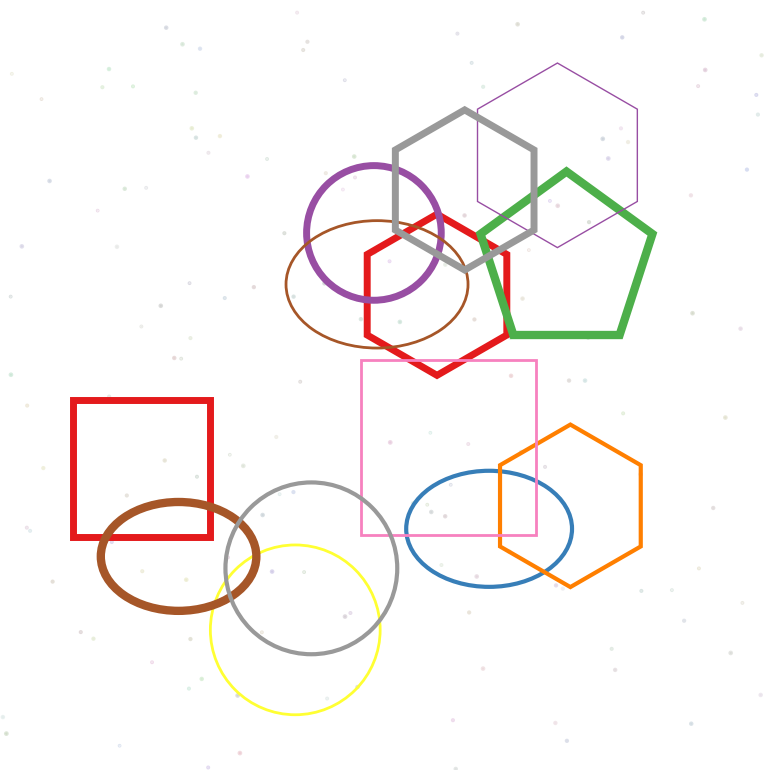[{"shape": "hexagon", "thickness": 2.5, "radius": 0.52, "center": [0.568, 0.617]}, {"shape": "square", "thickness": 2.5, "radius": 0.44, "center": [0.184, 0.392]}, {"shape": "oval", "thickness": 1.5, "radius": 0.54, "center": [0.635, 0.313]}, {"shape": "pentagon", "thickness": 3, "radius": 0.59, "center": [0.736, 0.66]}, {"shape": "circle", "thickness": 2.5, "radius": 0.44, "center": [0.486, 0.697]}, {"shape": "hexagon", "thickness": 0.5, "radius": 0.6, "center": [0.724, 0.798]}, {"shape": "hexagon", "thickness": 1.5, "radius": 0.53, "center": [0.741, 0.343]}, {"shape": "circle", "thickness": 1, "radius": 0.55, "center": [0.383, 0.182]}, {"shape": "oval", "thickness": 3, "radius": 0.5, "center": [0.232, 0.277]}, {"shape": "oval", "thickness": 1, "radius": 0.59, "center": [0.49, 0.631]}, {"shape": "square", "thickness": 1, "radius": 0.57, "center": [0.582, 0.419]}, {"shape": "hexagon", "thickness": 2.5, "radius": 0.52, "center": [0.603, 0.753]}, {"shape": "circle", "thickness": 1.5, "radius": 0.56, "center": [0.404, 0.262]}]